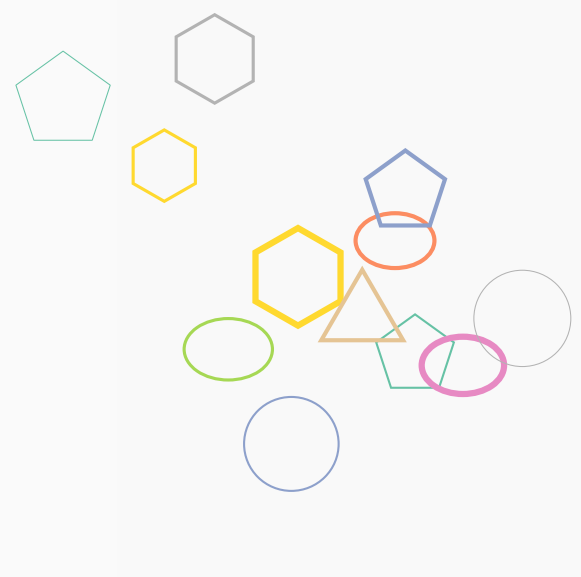[{"shape": "pentagon", "thickness": 1, "radius": 0.35, "center": [0.714, 0.385]}, {"shape": "pentagon", "thickness": 0.5, "radius": 0.43, "center": [0.109, 0.825]}, {"shape": "oval", "thickness": 2, "radius": 0.34, "center": [0.68, 0.582]}, {"shape": "circle", "thickness": 1, "radius": 0.41, "center": [0.501, 0.23]}, {"shape": "pentagon", "thickness": 2, "radius": 0.36, "center": [0.697, 0.667]}, {"shape": "oval", "thickness": 3, "radius": 0.35, "center": [0.796, 0.366]}, {"shape": "oval", "thickness": 1.5, "radius": 0.38, "center": [0.393, 0.394]}, {"shape": "hexagon", "thickness": 3, "radius": 0.42, "center": [0.513, 0.52]}, {"shape": "hexagon", "thickness": 1.5, "radius": 0.31, "center": [0.283, 0.712]}, {"shape": "triangle", "thickness": 2, "radius": 0.41, "center": [0.623, 0.451]}, {"shape": "hexagon", "thickness": 1.5, "radius": 0.38, "center": [0.369, 0.897]}, {"shape": "circle", "thickness": 0.5, "radius": 0.42, "center": [0.899, 0.448]}]